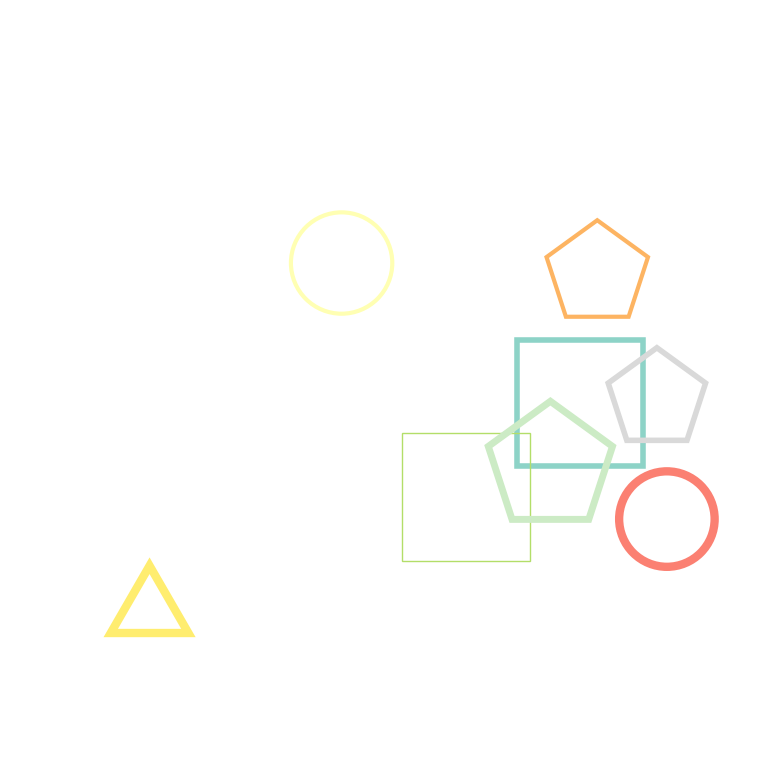[{"shape": "square", "thickness": 2, "radius": 0.41, "center": [0.753, 0.477]}, {"shape": "circle", "thickness": 1.5, "radius": 0.33, "center": [0.444, 0.658]}, {"shape": "circle", "thickness": 3, "radius": 0.31, "center": [0.866, 0.326]}, {"shape": "pentagon", "thickness": 1.5, "radius": 0.35, "center": [0.776, 0.645]}, {"shape": "square", "thickness": 0.5, "radius": 0.42, "center": [0.605, 0.355]}, {"shape": "pentagon", "thickness": 2, "radius": 0.33, "center": [0.853, 0.482]}, {"shape": "pentagon", "thickness": 2.5, "radius": 0.42, "center": [0.715, 0.394]}, {"shape": "triangle", "thickness": 3, "radius": 0.29, "center": [0.194, 0.207]}]